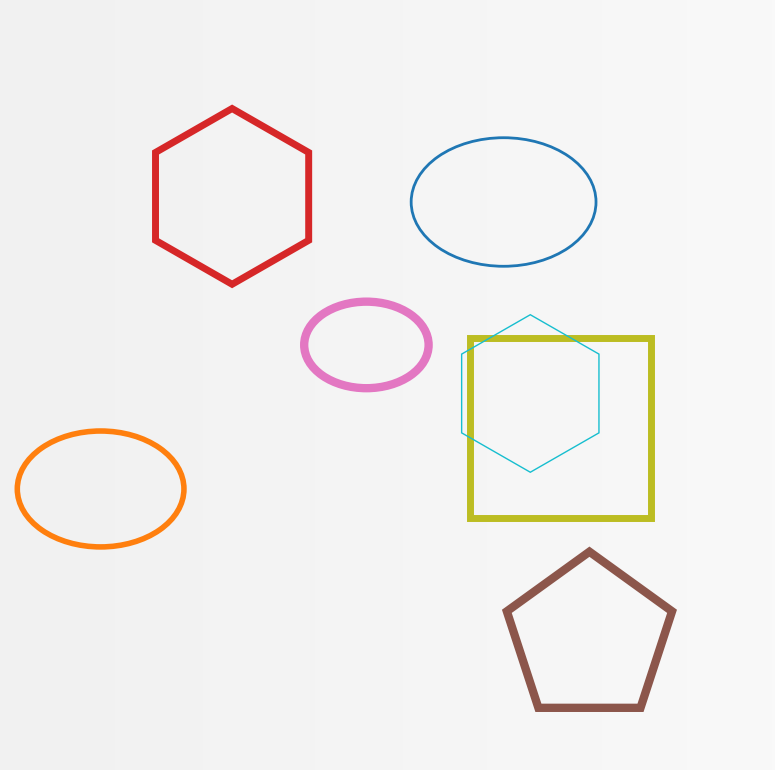[{"shape": "oval", "thickness": 1, "radius": 0.6, "center": [0.65, 0.738]}, {"shape": "oval", "thickness": 2, "radius": 0.54, "center": [0.13, 0.365]}, {"shape": "hexagon", "thickness": 2.5, "radius": 0.57, "center": [0.299, 0.745]}, {"shape": "pentagon", "thickness": 3, "radius": 0.56, "center": [0.761, 0.171]}, {"shape": "oval", "thickness": 3, "radius": 0.4, "center": [0.473, 0.552]}, {"shape": "square", "thickness": 2.5, "radius": 0.58, "center": [0.724, 0.444]}, {"shape": "hexagon", "thickness": 0.5, "radius": 0.51, "center": [0.684, 0.489]}]